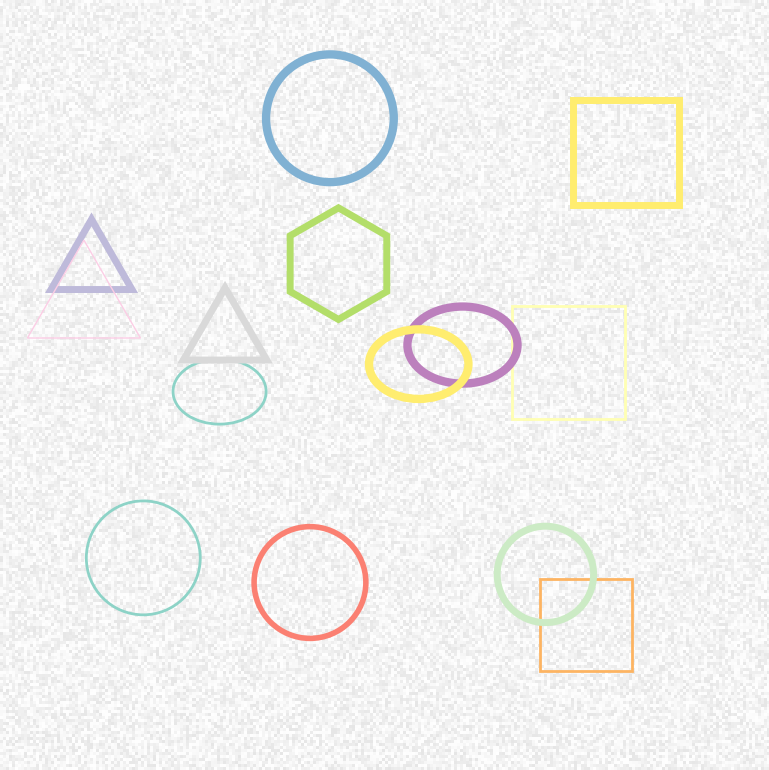[{"shape": "circle", "thickness": 1, "radius": 0.37, "center": [0.186, 0.275]}, {"shape": "oval", "thickness": 1, "radius": 0.3, "center": [0.285, 0.492]}, {"shape": "square", "thickness": 1, "radius": 0.37, "center": [0.738, 0.53]}, {"shape": "triangle", "thickness": 2.5, "radius": 0.3, "center": [0.119, 0.654]}, {"shape": "circle", "thickness": 2, "radius": 0.36, "center": [0.403, 0.243]}, {"shape": "circle", "thickness": 3, "radius": 0.41, "center": [0.428, 0.846]}, {"shape": "square", "thickness": 1, "radius": 0.3, "center": [0.761, 0.188]}, {"shape": "hexagon", "thickness": 2.5, "radius": 0.36, "center": [0.44, 0.658]}, {"shape": "triangle", "thickness": 0.5, "radius": 0.42, "center": [0.109, 0.603]}, {"shape": "triangle", "thickness": 2.5, "radius": 0.31, "center": [0.292, 0.564]}, {"shape": "oval", "thickness": 3, "radius": 0.36, "center": [0.601, 0.552]}, {"shape": "circle", "thickness": 2.5, "radius": 0.31, "center": [0.708, 0.254]}, {"shape": "oval", "thickness": 3, "radius": 0.32, "center": [0.544, 0.527]}, {"shape": "square", "thickness": 2.5, "radius": 0.34, "center": [0.813, 0.802]}]